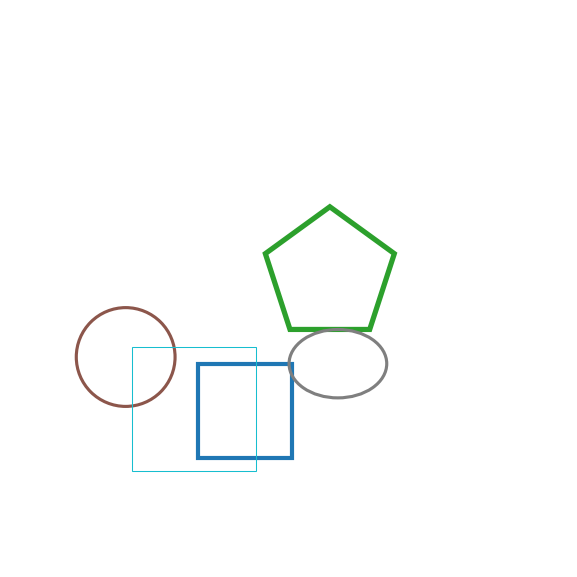[{"shape": "square", "thickness": 2, "radius": 0.41, "center": [0.424, 0.287]}, {"shape": "pentagon", "thickness": 2.5, "radius": 0.59, "center": [0.571, 0.524]}, {"shape": "circle", "thickness": 1.5, "radius": 0.43, "center": [0.218, 0.381]}, {"shape": "oval", "thickness": 1.5, "radius": 0.42, "center": [0.585, 0.369]}, {"shape": "square", "thickness": 0.5, "radius": 0.54, "center": [0.336, 0.291]}]